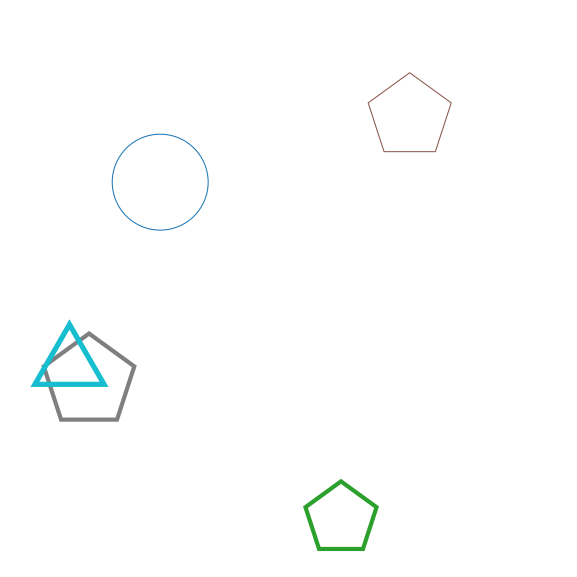[{"shape": "circle", "thickness": 0.5, "radius": 0.42, "center": [0.277, 0.684]}, {"shape": "pentagon", "thickness": 2, "radius": 0.32, "center": [0.59, 0.101]}, {"shape": "pentagon", "thickness": 0.5, "radius": 0.38, "center": [0.709, 0.798]}, {"shape": "pentagon", "thickness": 2, "radius": 0.41, "center": [0.154, 0.339]}, {"shape": "triangle", "thickness": 2.5, "radius": 0.35, "center": [0.12, 0.368]}]